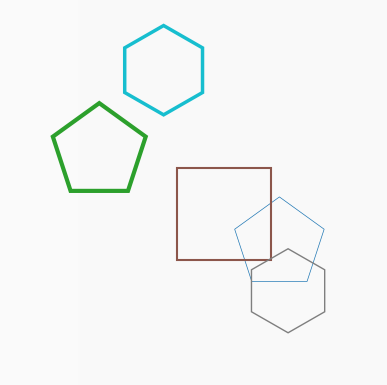[{"shape": "pentagon", "thickness": 0.5, "radius": 0.61, "center": [0.721, 0.367]}, {"shape": "pentagon", "thickness": 3, "radius": 0.63, "center": [0.256, 0.606]}, {"shape": "square", "thickness": 1.5, "radius": 0.6, "center": [0.578, 0.444]}, {"shape": "hexagon", "thickness": 1, "radius": 0.55, "center": [0.743, 0.245]}, {"shape": "hexagon", "thickness": 2.5, "radius": 0.58, "center": [0.422, 0.818]}]